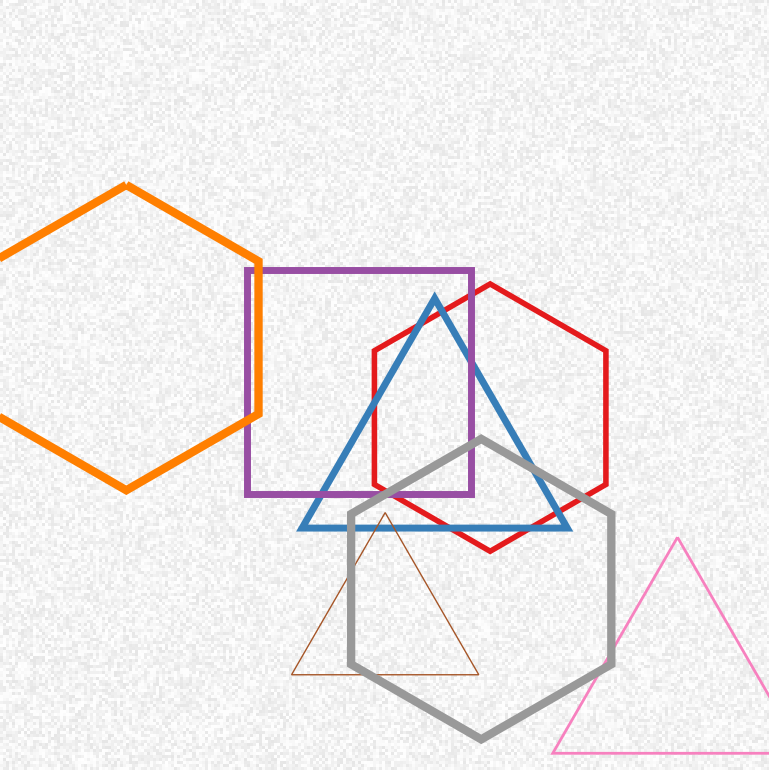[{"shape": "hexagon", "thickness": 2, "radius": 0.87, "center": [0.637, 0.458]}, {"shape": "triangle", "thickness": 2.5, "radius": 0.99, "center": [0.565, 0.414]}, {"shape": "square", "thickness": 2.5, "radius": 0.73, "center": [0.466, 0.504]}, {"shape": "hexagon", "thickness": 3, "radius": 0.99, "center": [0.164, 0.562]}, {"shape": "triangle", "thickness": 0.5, "radius": 0.7, "center": [0.5, 0.194]}, {"shape": "triangle", "thickness": 1, "radius": 0.94, "center": [0.88, 0.115]}, {"shape": "hexagon", "thickness": 3, "radius": 0.98, "center": [0.625, 0.235]}]